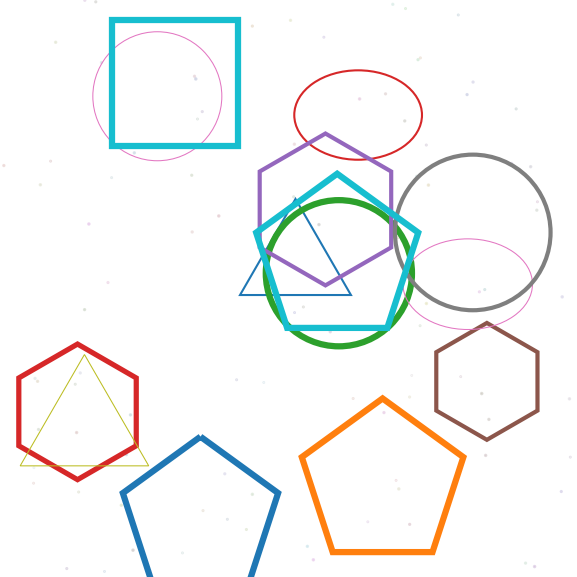[{"shape": "triangle", "thickness": 1, "radius": 0.55, "center": [0.512, 0.544]}, {"shape": "pentagon", "thickness": 3, "radius": 0.71, "center": [0.347, 0.102]}, {"shape": "pentagon", "thickness": 3, "radius": 0.74, "center": [0.662, 0.162]}, {"shape": "circle", "thickness": 3, "radius": 0.63, "center": [0.587, 0.526]}, {"shape": "hexagon", "thickness": 2.5, "radius": 0.59, "center": [0.134, 0.286]}, {"shape": "oval", "thickness": 1, "radius": 0.55, "center": [0.62, 0.8]}, {"shape": "hexagon", "thickness": 2, "radius": 0.66, "center": [0.564, 0.636]}, {"shape": "hexagon", "thickness": 2, "radius": 0.51, "center": [0.843, 0.339]}, {"shape": "circle", "thickness": 0.5, "radius": 0.56, "center": [0.272, 0.832]}, {"shape": "oval", "thickness": 0.5, "radius": 0.56, "center": [0.81, 0.507]}, {"shape": "circle", "thickness": 2, "radius": 0.67, "center": [0.819, 0.597]}, {"shape": "triangle", "thickness": 0.5, "radius": 0.64, "center": [0.146, 0.257]}, {"shape": "square", "thickness": 3, "radius": 0.55, "center": [0.304, 0.856]}, {"shape": "pentagon", "thickness": 3, "radius": 0.74, "center": [0.584, 0.551]}]